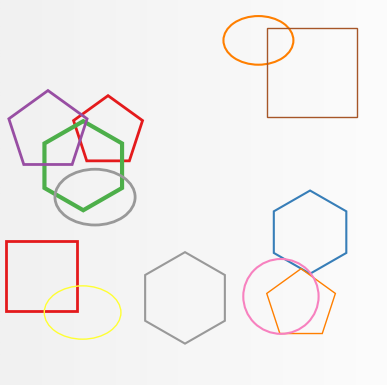[{"shape": "square", "thickness": 2, "radius": 0.46, "center": [0.108, 0.283]}, {"shape": "pentagon", "thickness": 2, "radius": 0.47, "center": [0.279, 0.658]}, {"shape": "hexagon", "thickness": 1.5, "radius": 0.54, "center": [0.8, 0.397]}, {"shape": "hexagon", "thickness": 3, "radius": 0.58, "center": [0.215, 0.57]}, {"shape": "pentagon", "thickness": 2, "radius": 0.53, "center": [0.124, 0.659]}, {"shape": "oval", "thickness": 1.5, "radius": 0.45, "center": [0.667, 0.895]}, {"shape": "pentagon", "thickness": 1, "radius": 0.47, "center": [0.777, 0.209]}, {"shape": "oval", "thickness": 1, "radius": 0.49, "center": [0.213, 0.188]}, {"shape": "square", "thickness": 1, "radius": 0.58, "center": [0.806, 0.812]}, {"shape": "circle", "thickness": 1.5, "radius": 0.49, "center": [0.725, 0.23]}, {"shape": "hexagon", "thickness": 1.5, "radius": 0.59, "center": [0.477, 0.226]}, {"shape": "oval", "thickness": 2, "radius": 0.52, "center": [0.245, 0.488]}]